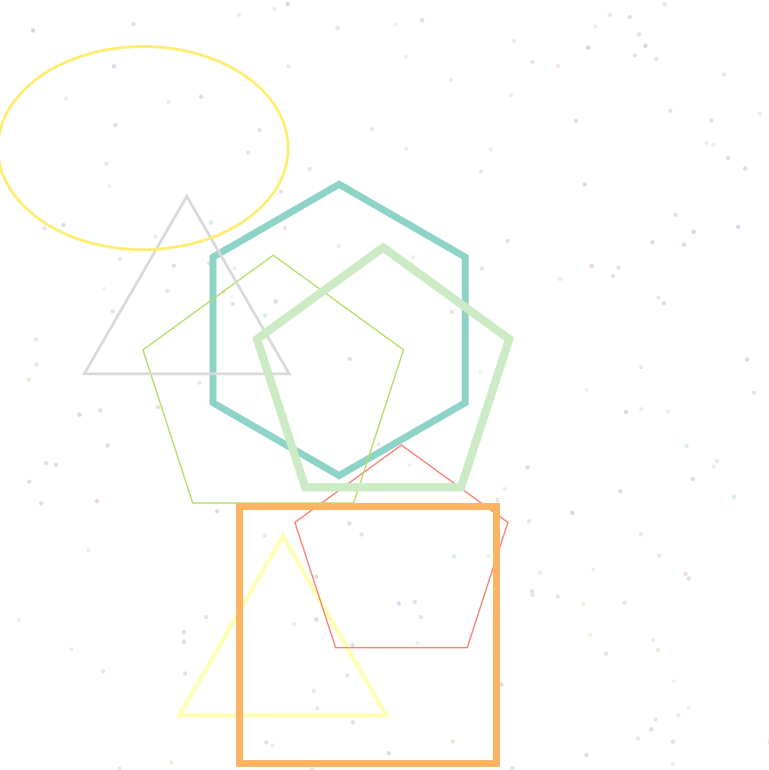[{"shape": "hexagon", "thickness": 2.5, "radius": 0.95, "center": [0.44, 0.572]}, {"shape": "triangle", "thickness": 1.5, "radius": 0.78, "center": [0.367, 0.149]}, {"shape": "pentagon", "thickness": 0.5, "radius": 0.73, "center": [0.521, 0.277]}, {"shape": "square", "thickness": 2.5, "radius": 0.83, "center": [0.477, 0.176]}, {"shape": "pentagon", "thickness": 0.5, "radius": 0.89, "center": [0.355, 0.491]}, {"shape": "triangle", "thickness": 1, "radius": 0.77, "center": [0.243, 0.591]}, {"shape": "pentagon", "thickness": 3, "radius": 0.86, "center": [0.498, 0.506]}, {"shape": "oval", "thickness": 1, "radius": 0.94, "center": [0.186, 0.808]}]